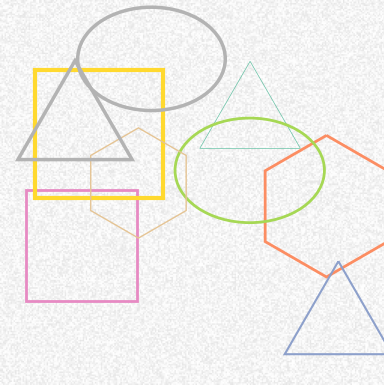[{"shape": "triangle", "thickness": 0.5, "radius": 0.75, "center": [0.65, 0.69]}, {"shape": "hexagon", "thickness": 2, "radius": 0.92, "center": [0.848, 0.464]}, {"shape": "triangle", "thickness": 1.5, "radius": 0.8, "center": [0.879, 0.16]}, {"shape": "square", "thickness": 2, "radius": 0.72, "center": [0.212, 0.362]}, {"shape": "oval", "thickness": 2, "radius": 0.97, "center": [0.649, 0.557]}, {"shape": "square", "thickness": 3, "radius": 0.83, "center": [0.257, 0.652]}, {"shape": "hexagon", "thickness": 1, "radius": 0.72, "center": [0.36, 0.525]}, {"shape": "triangle", "thickness": 2.5, "radius": 0.86, "center": [0.195, 0.671]}, {"shape": "oval", "thickness": 2.5, "radius": 0.96, "center": [0.393, 0.847]}]